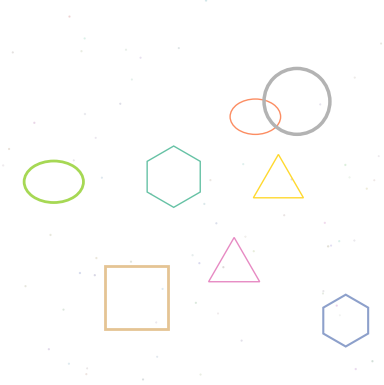[{"shape": "hexagon", "thickness": 1, "radius": 0.4, "center": [0.451, 0.541]}, {"shape": "oval", "thickness": 1, "radius": 0.33, "center": [0.663, 0.697]}, {"shape": "hexagon", "thickness": 1.5, "radius": 0.34, "center": [0.898, 0.167]}, {"shape": "triangle", "thickness": 1, "radius": 0.38, "center": [0.608, 0.307]}, {"shape": "oval", "thickness": 2, "radius": 0.39, "center": [0.14, 0.528]}, {"shape": "triangle", "thickness": 1, "radius": 0.38, "center": [0.723, 0.524]}, {"shape": "square", "thickness": 2, "radius": 0.41, "center": [0.354, 0.228]}, {"shape": "circle", "thickness": 2.5, "radius": 0.43, "center": [0.771, 0.737]}]